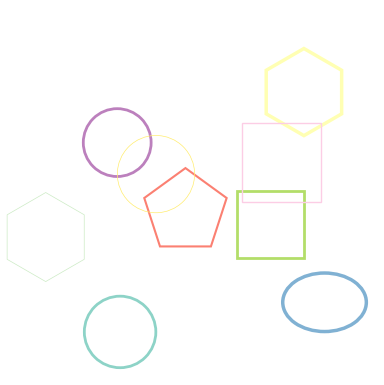[{"shape": "circle", "thickness": 2, "radius": 0.46, "center": [0.312, 0.138]}, {"shape": "hexagon", "thickness": 2.5, "radius": 0.57, "center": [0.789, 0.761]}, {"shape": "pentagon", "thickness": 1.5, "radius": 0.56, "center": [0.482, 0.451]}, {"shape": "oval", "thickness": 2.5, "radius": 0.54, "center": [0.843, 0.215]}, {"shape": "square", "thickness": 2, "radius": 0.43, "center": [0.702, 0.417]}, {"shape": "square", "thickness": 1, "radius": 0.51, "center": [0.73, 0.578]}, {"shape": "circle", "thickness": 2, "radius": 0.44, "center": [0.304, 0.63]}, {"shape": "hexagon", "thickness": 0.5, "radius": 0.58, "center": [0.119, 0.384]}, {"shape": "circle", "thickness": 0.5, "radius": 0.5, "center": [0.405, 0.548]}]